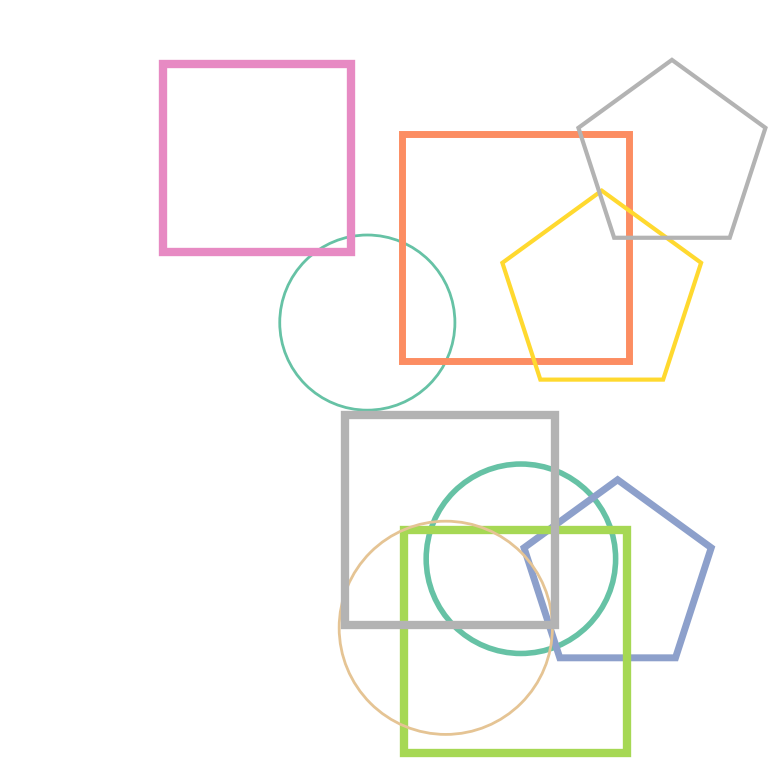[{"shape": "circle", "thickness": 1, "radius": 0.57, "center": [0.477, 0.581]}, {"shape": "circle", "thickness": 2, "radius": 0.62, "center": [0.676, 0.274]}, {"shape": "square", "thickness": 2.5, "radius": 0.74, "center": [0.669, 0.679]}, {"shape": "pentagon", "thickness": 2.5, "radius": 0.64, "center": [0.802, 0.249]}, {"shape": "square", "thickness": 3, "radius": 0.61, "center": [0.334, 0.794]}, {"shape": "square", "thickness": 3, "radius": 0.72, "center": [0.669, 0.166]}, {"shape": "pentagon", "thickness": 1.5, "radius": 0.68, "center": [0.781, 0.617]}, {"shape": "circle", "thickness": 1, "radius": 0.69, "center": [0.579, 0.185]}, {"shape": "square", "thickness": 3, "radius": 0.68, "center": [0.584, 0.324]}, {"shape": "pentagon", "thickness": 1.5, "radius": 0.64, "center": [0.873, 0.795]}]